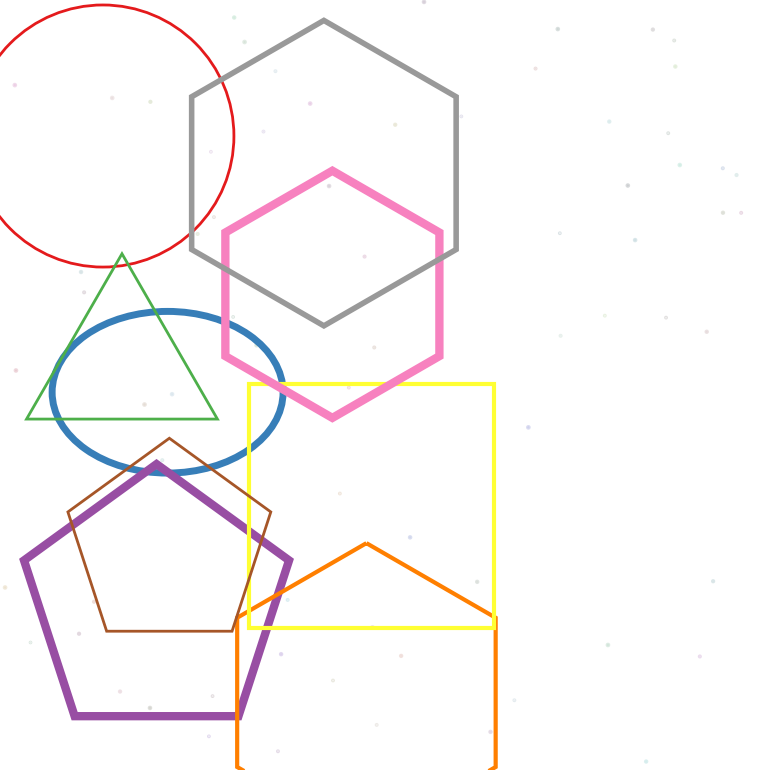[{"shape": "circle", "thickness": 1, "radius": 0.85, "center": [0.134, 0.823]}, {"shape": "oval", "thickness": 2.5, "radius": 0.75, "center": [0.218, 0.491]}, {"shape": "triangle", "thickness": 1, "radius": 0.72, "center": [0.158, 0.527]}, {"shape": "pentagon", "thickness": 3, "radius": 0.9, "center": [0.203, 0.216]}, {"shape": "hexagon", "thickness": 1.5, "radius": 0.97, "center": [0.476, 0.101]}, {"shape": "square", "thickness": 1.5, "radius": 0.79, "center": [0.483, 0.343]}, {"shape": "pentagon", "thickness": 1, "radius": 0.69, "center": [0.22, 0.292]}, {"shape": "hexagon", "thickness": 3, "radius": 0.8, "center": [0.432, 0.618]}, {"shape": "hexagon", "thickness": 2, "radius": 0.99, "center": [0.421, 0.775]}]